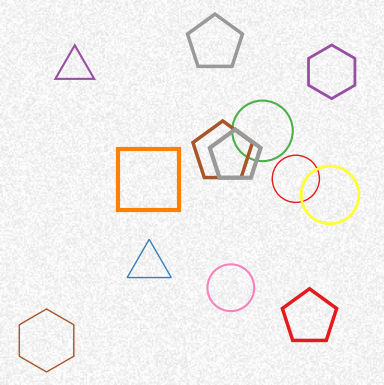[{"shape": "circle", "thickness": 1, "radius": 0.31, "center": [0.768, 0.536]}, {"shape": "pentagon", "thickness": 2.5, "radius": 0.37, "center": [0.804, 0.176]}, {"shape": "triangle", "thickness": 1, "radius": 0.33, "center": [0.388, 0.312]}, {"shape": "circle", "thickness": 1.5, "radius": 0.39, "center": [0.682, 0.66]}, {"shape": "triangle", "thickness": 1.5, "radius": 0.29, "center": [0.194, 0.824]}, {"shape": "hexagon", "thickness": 2, "radius": 0.35, "center": [0.862, 0.814]}, {"shape": "square", "thickness": 3, "radius": 0.39, "center": [0.385, 0.533]}, {"shape": "circle", "thickness": 2, "radius": 0.37, "center": [0.857, 0.493]}, {"shape": "hexagon", "thickness": 1, "radius": 0.41, "center": [0.121, 0.116]}, {"shape": "pentagon", "thickness": 2.5, "radius": 0.41, "center": [0.578, 0.605]}, {"shape": "circle", "thickness": 1.5, "radius": 0.3, "center": [0.6, 0.253]}, {"shape": "pentagon", "thickness": 2.5, "radius": 0.38, "center": [0.558, 0.888]}, {"shape": "pentagon", "thickness": 3, "radius": 0.35, "center": [0.611, 0.594]}]